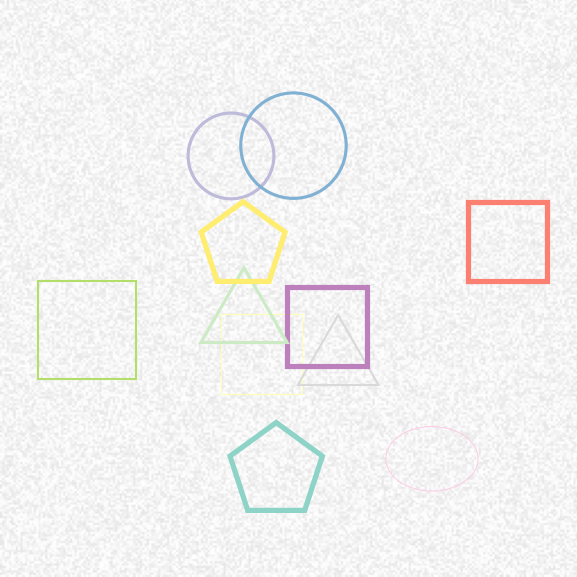[{"shape": "pentagon", "thickness": 2.5, "radius": 0.42, "center": [0.478, 0.183]}, {"shape": "square", "thickness": 0.5, "radius": 0.35, "center": [0.453, 0.386]}, {"shape": "circle", "thickness": 1.5, "radius": 0.37, "center": [0.4, 0.729]}, {"shape": "square", "thickness": 2.5, "radius": 0.34, "center": [0.879, 0.581]}, {"shape": "circle", "thickness": 1.5, "radius": 0.46, "center": [0.508, 0.747]}, {"shape": "square", "thickness": 1, "radius": 0.43, "center": [0.151, 0.428]}, {"shape": "oval", "thickness": 0.5, "radius": 0.4, "center": [0.748, 0.205]}, {"shape": "triangle", "thickness": 1, "radius": 0.4, "center": [0.586, 0.373]}, {"shape": "square", "thickness": 2.5, "radius": 0.35, "center": [0.566, 0.434]}, {"shape": "triangle", "thickness": 1.5, "radius": 0.43, "center": [0.423, 0.449]}, {"shape": "pentagon", "thickness": 2.5, "radius": 0.38, "center": [0.421, 0.574]}]